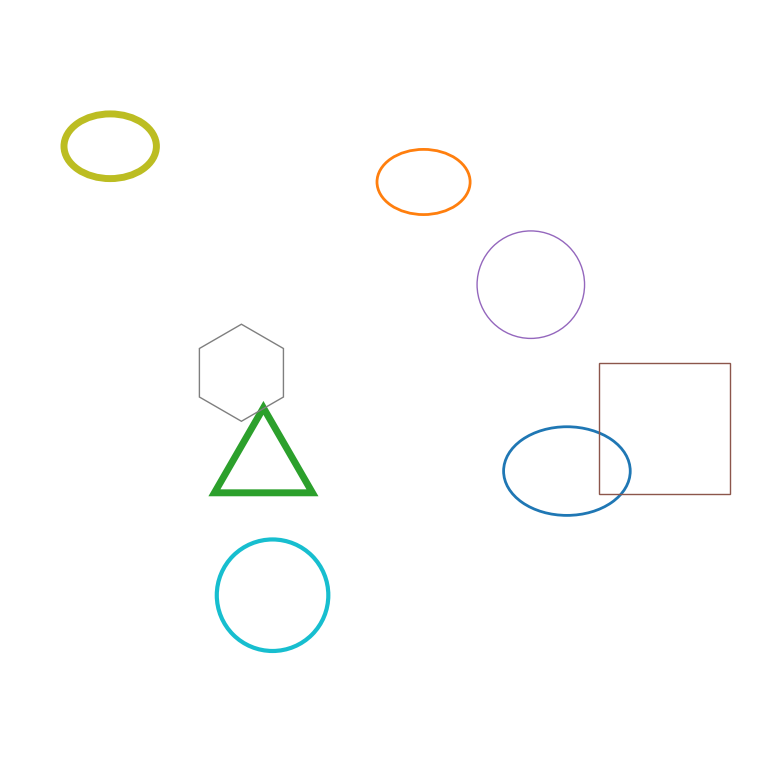[{"shape": "oval", "thickness": 1, "radius": 0.41, "center": [0.736, 0.388]}, {"shape": "oval", "thickness": 1, "radius": 0.3, "center": [0.55, 0.764]}, {"shape": "triangle", "thickness": 2.5, "radius": 0.37, "center": [0.342, 0.397]}, {"shape": "circle", "thickness": 0.5, "radius": 0.35, "center": [0.689, 0.63]}, {"shape": "square", "thickness": 0.5, "radius": 0.43, "center": [0.863, 0.443]}, {"shape": "hexagon", "thickness": 0.5, "radius": 0.32, "center": [0.314, 0.516]}, {"shape": "oval", "thickness": 2.5, "radius": 0.3, "center": [0.143, 0.81]}, {"shape": "circle", "thickness": 1.5, "radius": 0.36, "center": [0.354, 0.227]}]